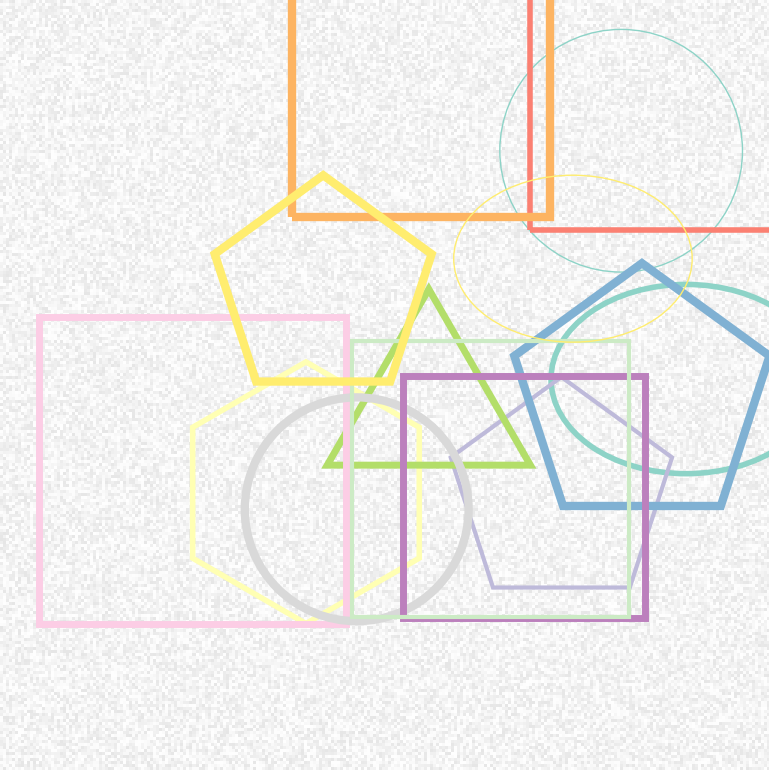[{"shape": "circle", "thickness": 0.5, "radius": 0.79, "center": [0.807, 0.804]}, {"shape": "oval", "thickness": 2, "radius": 0.88, "center": [0.891, 0.508]}, {"shape": "hexagon", "thickness": 2, "radius": 0.85, "center": [0.397, 0.36]}, {"shape": "pentagon", "thickness": 1.5, "radius": 0.76, "center": [0.729, 0.359]}, {"shape": "square", "thickness": 2, "radius": 0.98, "center": [0.884, 0.898]}, {"shape": "pentagon", "thickness": 3, "radius": 0.87, "center": [0.834, 0.484]}, {"shape": "square", "thickness": 3, "radius": 0.84, "center": [0.547, 0.887]}, {"shape": "triangle", "thickness": 2.5, "radius": 0.76, "center": [0.557, 0.472]}, {"shape": "square", "thickness": 2.5, "radius": 1.0, "center": [0.25, 0.389]}, {"shape": "circle", "thickness": 3, "radius": 0.73, "center": [0.463, 0.339]}, {"shape": "square", "thickness": 2.5, "radius": 0.79, "center": [0.681, 0.355]}, {"shape": "square", "thickness": 1.5, "radius": 0.9, "center": [0.637, 0.378]}, {"shape": "oval", "thickness": 0.5, "radius": 0.77, "center": [0.744, 0.664]}, {"shape": "pentagon", "thickness": 3, "radius": 0.74, "center": [0.42, 0.624]}]